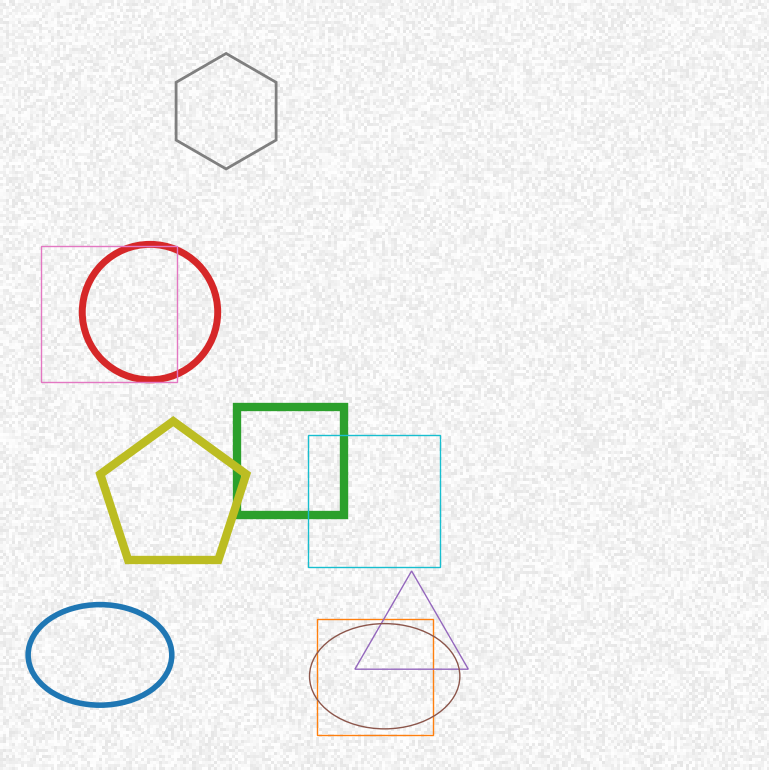[{"shape": "oval", "thickness": 2, "radius": 0.47, "center": [0.13, 0.149]}, {"shape": "square", "thickness": 0.5, "radius": 0.38, "center": [0.487, 0.121]}, {"shape": "square", "thickness": 3, "radius": 0.35, "center": [0.377, 0.401]}, {"shape": "circle", "thickness": 2.5, "radius": 0.44, "center": [0.195, 0.595]}, {"shape": "triangle", "thickness": 0.5, "radius": 0.43, "center": [0.535, 0.173]}, {"shape": "oval", "thickness": 0.5, "radius": 0.49, "center": [0.5, 0.122]}, {"shape": "square", "thickness": 0.5, "radius": 0.44, "center": [0.141, 0.592]}, {"shape": "hexagon", "thickness": 1, "radius": 0.37, "center": [0.294, 0.856]}, {"shape": "pentagon", "thickness": 3, "radius": 0.5, "center": [0.225, 0.353]}, {"shape": "square", "thickness": 0.5, "radius": 0.43, "center": [0.486, 0.349]}]